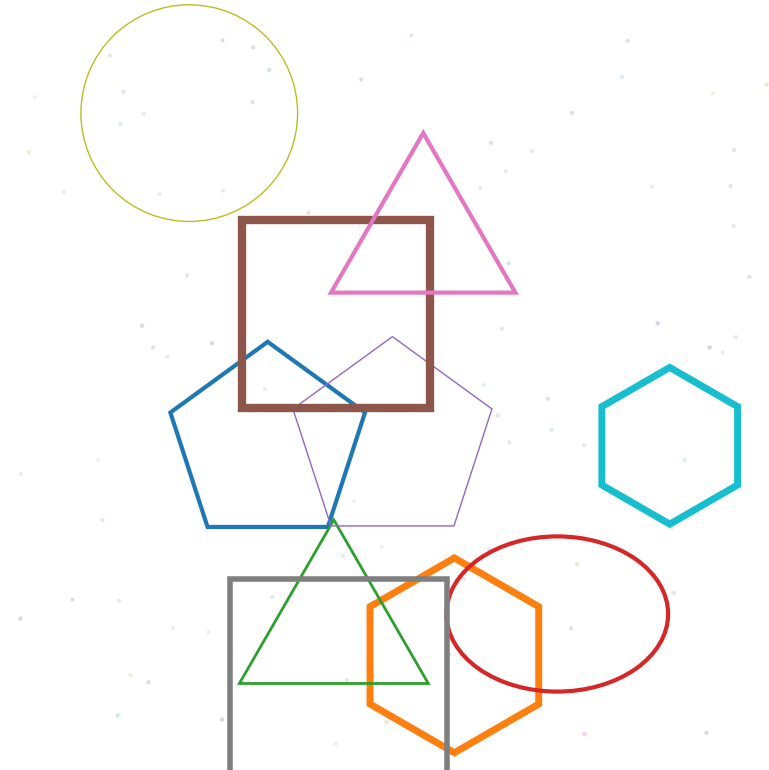[{"shape": "pentagon", "thickness": 1.5, "radius": 0.66, "center": [0.348, 0.423]}, {"shape": "hexagon", "thickness": 2.5, "radius": 0.63, "center": [0.59, 0.149]}, {"shape": "triangle", "thickness": 1, "radius": 0.71, "center": [0.434, 0.183]}, {"shape": "oval", "thickness": 1.5, "radius": 0.72, "center": [0.724, 0.203]}, {"shape": "pentagon", "thickness": 0.5, "radius": 0.68, "center": [0.51, 0.427]}, {"shape": "square", "thickness": 3, "radius": 0.61, "center": [0.436, 0.593]}, {"shape": "triangle", "thickness": 1.5, "radius": 0.69, "center": [0.55, 0.689]}, {"shape": "square", "thickness": 2, "radius": 0.71, "center": [0.44, 0.106]}, {"shape": "circle", "thickness": 0.5, "radius": 0.7, "center": [0.246, 0.853]}, {"shape": "hexagon", "thickness": 2.5, "radius": 0.51, "center": [0.87, 0.421]}]